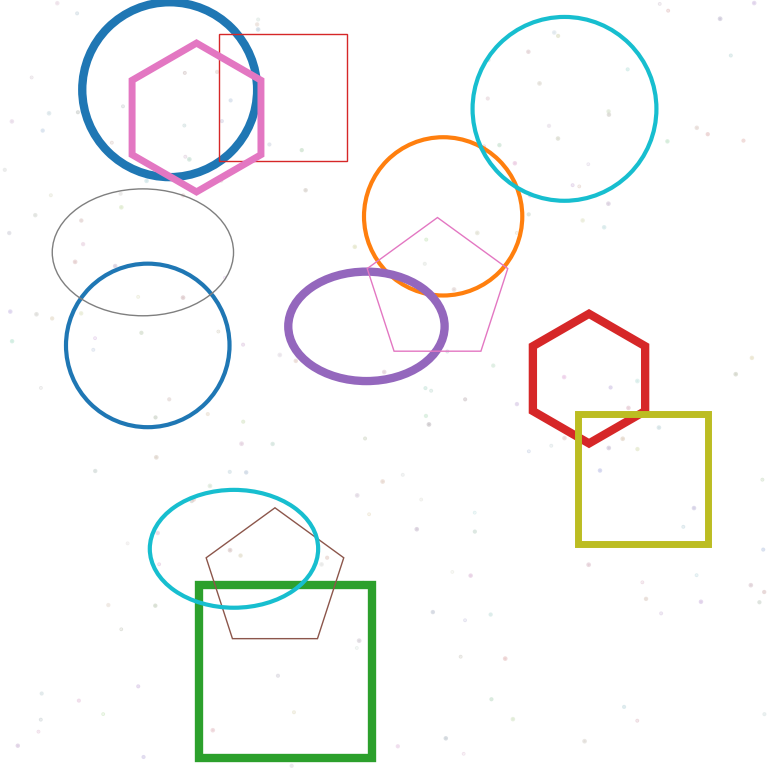[{"shape": "circle", "thickness": 3, "radius": 0.57, "center": [0.22, 0.884]}, {"shape": "circle", "thickness": 1.5, "radius": 0.53, "center": [0.192, 0.551]}, {"shape": "circle", "thickness": 1.5, "radius": 0.51, "center": [0.576, 0.719]}, {"shape": "square", "thickness": 3, "radius": 0.56, "center": [0.371, 0.127]}, {"shape": "hexagon", "thickness": 3, "radius": 0.42, "center": [0.765, 0.508]}, {"shape": "square", "thickness": 0.5, "radius": 0.41, "center": [0.367, 0.873]}, {"shape": "oval", "thickness": 3, "radius": 0.51, "center": [0.476, 0.576]}, {"shape": "pentagon", "thickness": 0.5, "radius": 0.47, "center": [0.357, 0.247]}, {"shape": "pentagon", "thickness": 0.5, "radius": 0.48, "center": [0.568, 0.622]}, {"shape": "hexagon", "thickness": 2.5, "radius": 0.48, "center": [0.255, 0.847]}, {"shape": "oval", "thickness": 0.5, "radius": 0.59, "center": [0.186, 0.672]}, {"shape": "square", "thickness": 2.5, "radius": 0.42, "center": [0.835, 0.378]}, {"shape": "circle", "thickness": 1.5, "radius": 0.6, "center": [0.733, 0.859]}, {"shape": "oval", "thickness": 1.5, "radius": 0.55, "center": [0.304, 0.287]}]